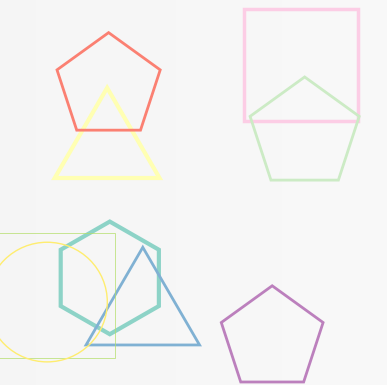[{"shape": "hexagon", "thickness": 3, "radius": 0.73, "center": [0.283, 0.278]}, {"shape": "triangle", "thickness": 3, "radius": 0.78, "center": [0.276, 0.616]}, {"shape": "pentagon", "thickness": 2, "radius": 0.7, "center": [0.28, 0.775]}, {"shape": "triangle", "thickness": 2, "radius": 0.85, "center": [0.369, 0.189]}, {"shape": "square", "thickness": 0.5, "radius": 0.81, "center": [0.136, 0.233]}, {"shape": "square", "thickness": 2.5, "radius": 0.73, "center": [0.777, 0.831]}, {"shape": "pentagon", "thickness": 2, "radius": 0.69, "center": [0.702, 0.12]}, {"shape": "pentagon", "thickness": 2, "radius": 0.74, "center": [0.786, 0.652]}, {"shape": "circle", "thickness": 1, "radius": 0.78, "center": [0.122, 0.215]}]